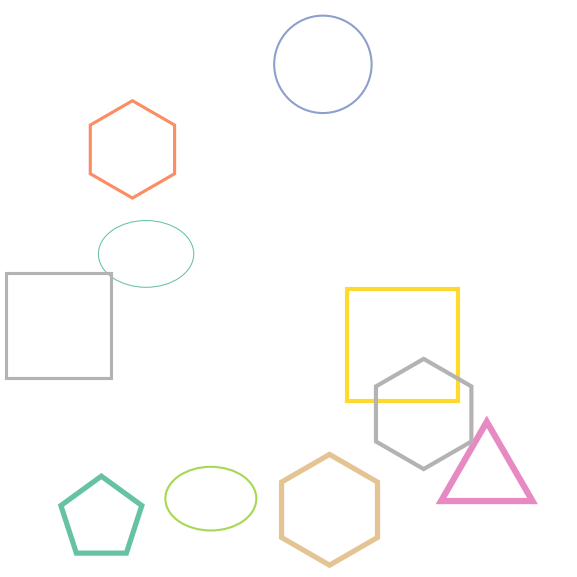[{"shape": "pentagon", "thickness": 2.5, "radius": 0.37, "center": [0.176, 0.101]}, {"shape": "oval", "thickness": 0.5, "radius": 0.41, "center": [0.253, 0.559]}, {"shape": "hexagon", "thickness": 1.5, "radius": 0.42, "center": [0.229, 0.74]}, {"shape": "circle", "thickness": 1, "radius": 0.42, "center": [0.559, 0.888]}, {"shape": "triangle", "thickness": 3, "radius": 0.46, "center": [0.843, 0.177]}, {"shape": "oval", "thickness": 1, "radius": 0.39, "center": [0.365, 0.136]}, {"shape": "square", "thickness": 2, "radius": 0.48, "center": [0.697, 0.402]}, {"shape": "hexagon", "thickness": 2.5, "radius": 0.48, "center": [0.571, 0.116]}, {"shape": "hexagon", "thickness": 2, "radius": 0.48, "center": [0.734, 0.282]}, {"shape": "square", "thickness": 1.5, "radius": 0.45, "center": [0.102, 0.435]}]